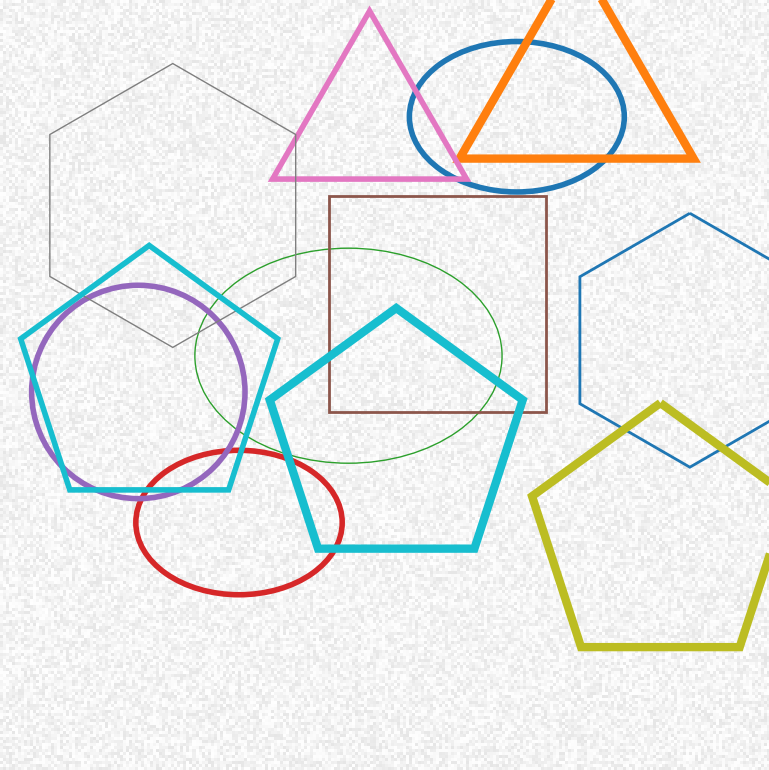[{"shape": "oval", "thickness": 2, "radius": 0.7, "center": [0.671, 0.848]}, {"shape": "hexagon", "thickness": 1, "radius": 0.82, "center": [0.896, 0.558]}, {"shape": "triangle", "thickness": 3, "radius": 0.88, "center": [0.749, 0.882]}, {"shape": "oval", "thickness": 0.5, "radius": 1.0, "center": [0.453, 0.538]}, {"shape": "oval", "thickness": 2, "radius": 0.67, "center": [0.31, 0.321]}, {"shape": "circle", "thickness": 2, "radius": 0.69, "center": [0.18, 0.491]}, {"shape": "square", "thickness": 1, "radius": 0.7, "center": [0.568, 0.605]}, {"shape": "triangle", "thickness": 2, "radius": 0.73, "center": [0.48, 0.84]}, {"shape": "hexagon", "thickness": 0.5, "radius": 0.92, "center": [0.224, 0.733]}, {"shape": "pentagon", "thickness": 3, "radius": 0.88, "center": [0.858, 0.301]}, {"shape": "pentagon", "thickness": 2, "radius": 0.88, "center": [0.194, 0.506]}, {"shape": "pentagon", "thickness": 3, "radius": 0.86, "center": [0.515, 0.427]}]